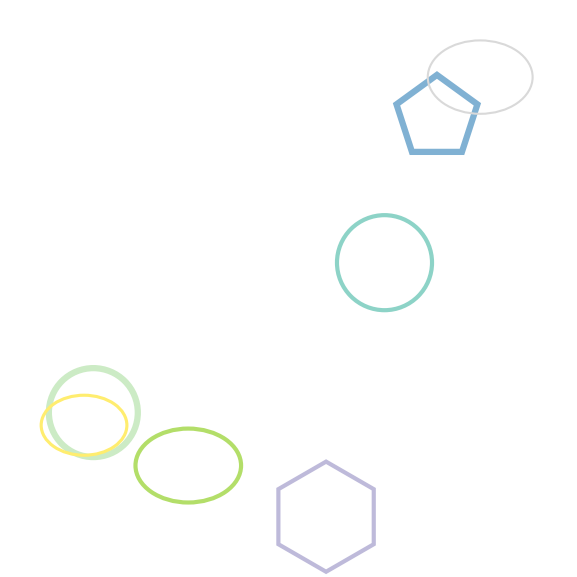[{"shape": "circle", "thickness": 2, "radius": 0.41, "center": [0.666, 0.544]}, {"shape": "hexagon", "thickness": 2, "radius": 0.48, "center": [0.565, 0.104]}, {"shape": "pentagon", "thickness": 3, "radius": 0.37, "center": [0.757, 0.796]}, {"shape": "oval", "thickness": 2, "radius": 0.46, "center": [0.326, 0.193]}, {"shape": "oval", "thickness": 1, "radius": 0.45, "center": [0.832, 0.866]}, {"shape": "circle", "thickness": 3, "radius": 0.39, "center": [0.162, 0.285]}, {"shape": "oval", "thickness": 1.5, "radius": 0.37, "center": [0.146, 0.263]}]